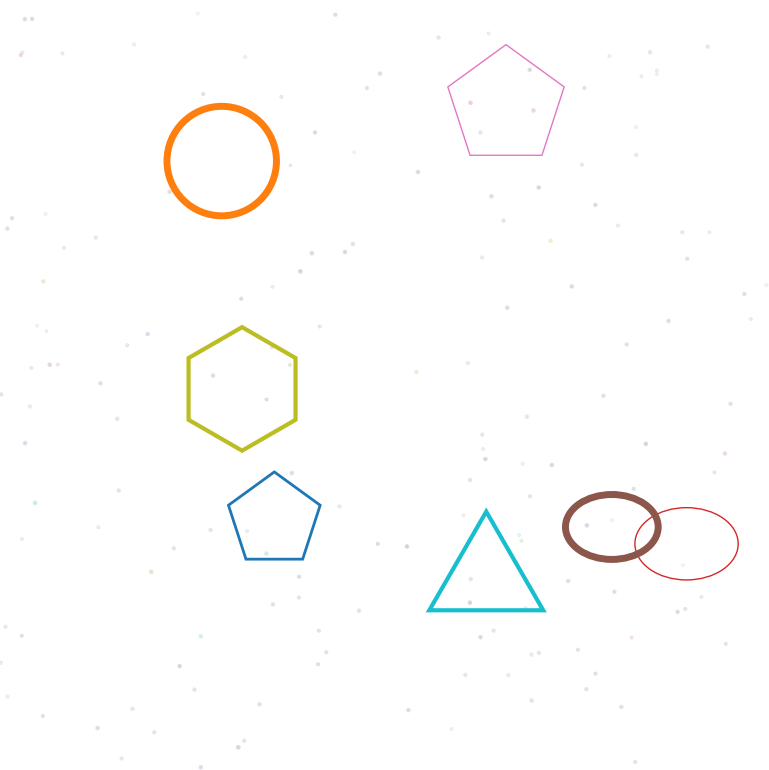[{"shape": "pentagon", "thickness": 1, "radius": 0.31, "center": [0.356, 0.324]}, {"shape": "circle", "thickness": 2.5, "radius": 0.36, "center": [0.288, 0.791]}, {"shape": "oval", "thickness": 0.5, "radius": 0.34, "center": [0.892, 0.294]}, {"shape": "oval", "thickness": 2.5, "radius": 0.3, "center": [0.795, 0.316]}, {"shape": "pentagon", "thickness": 0.5, "radius": 0.4, "center": [0.657, 0.863]}, {"shape": "hexagon", "thickness": 1.5, "radius": 0.4, "center": [0.314, 0.495]}, {"shape": "triangle", "thickness": 1.5, "radius": 0.43, "center": [0.632, 0.25]}]